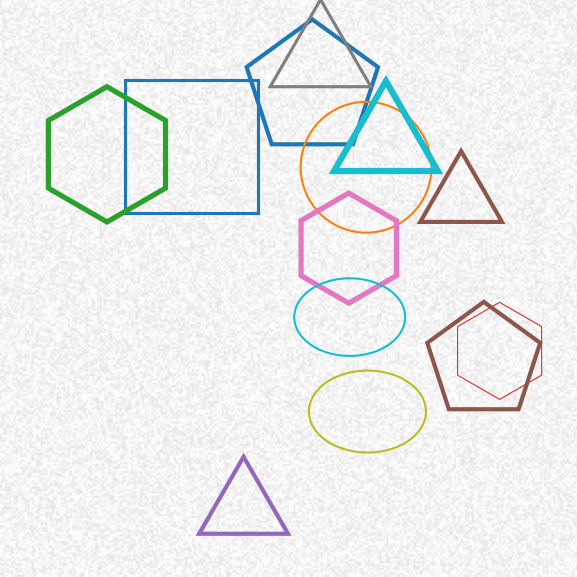[{"shape": "pentagon", "thickness": 2, "radius": 0.6, "center": [0.541, 0.846]}, {"shape": "square", "thickness": 1.5, "radius": 0.58, "center": [0.331, 0.745]}, {"shape": "circle", "thickness": 1, "radius": 0.57, "center": [0.634, 0.709]}, {"shape": "hexagon", "thickness": 2.5, "radius": 0.59, "center": [0.185, 0.732]}, {"shape": "hexagon", "thickness": 0.5, "radius": 0.42, "center": [0.865, 0.392]}, {"shape": "triangle", "thickness": 2, "radius": 0.44, "center": [0.422, 0.119]}, {"shape": "triangle", "thickness": 2, "radius": 0.41, "center": [0.799, 0.656]}, {"shape": "pentagon", "thickness": 2, "radius": 0.51, "center": [0.838, 0.374]}, {"shape": "hexagon", "thickness": 2.5, "radius": 0.48, "center": [0.604, 0.569]}, {"shape": "triangle", "thickness": 1.5, "radius": 0.5, "center": [0.555, 0.899]}, {"shape": "oval", "thickness": 1, "radius": 0.51, "center": [0.636, 0.286]}, {"shape": "oval", "thickness": 1, "radius": 0.48, "center": [0.606, 0.45]}, {"shape": "triangle", "thickness": 3, "radius": 0.52, "center": [0.668, 0.755]}]